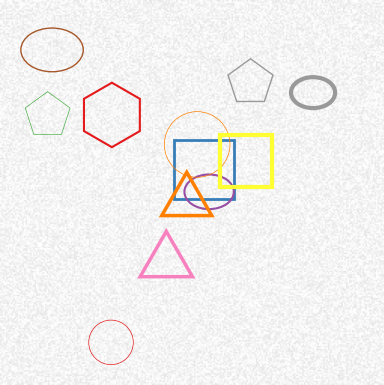[{"shape": "circle", "thickness": 0.5, "radius": 0.29, "center": [0.288, 0.111]}, {"shape": "hexagon", "thickness": 1.5, "radius": 0.42, "center": [0.291, 0.701]}, {"shape": "square", "thickness": 2, "radius": 0.39, "center": [0.53, 0.56]}, {"shape": "pentagon", "thickness": 0.5, "radius": 0.31, "center": [0.124, 0.701]}, {"shape": "oval", "thickness": 1.5, "radius": 0.32, "center": [0.543, 0.502]}, {"shape": "circle", "thickness": 0.5, "radius": 0.43, "center": [0.512, 0.625]}, {"shape": "triangle", "thickness": 2.5, "radius": 0.37, "center": [0.485, 0.478]}, {"shape": "square", "thickness": 3, "radius": 0.34, "center": [0.638, 0.582]}, {"shape": "oval", "thickness": 1, "radius": 0.41, "center": [0.135, 0.87]}, {"shape": "triangle", "thickness": 2.5, "radius": 0.39, "center": [0.432, 0.321]}, {"shape": "pentagon", "thickness": 1, "radius": 0.31, "center": [0.651, 0.786]}, {"shape": "oval", "thickness": 3, "radius": 0.29, "center": [0.813, 0.759]}]